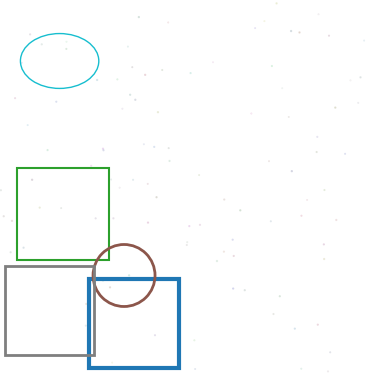[{"shape": "square", "thickness": 3, "radius": 0.58, "center": [0.348, 0.16]}, {"shape": "square", "thickness": 1.5, "radius": 0.6, "center": [0.164, 0.445]}, {"shape": "circle", "thickness": 2, "radius": 0.4, "center": [0.322, 0.284]}, {"shape": "square", "thickness": 2, "radius": 0.57, "center": [0.128, 0.194]}, {"shape": "oval", "thickness": 1, "radius": 0.51, "center": [0.155, 0.842]}]